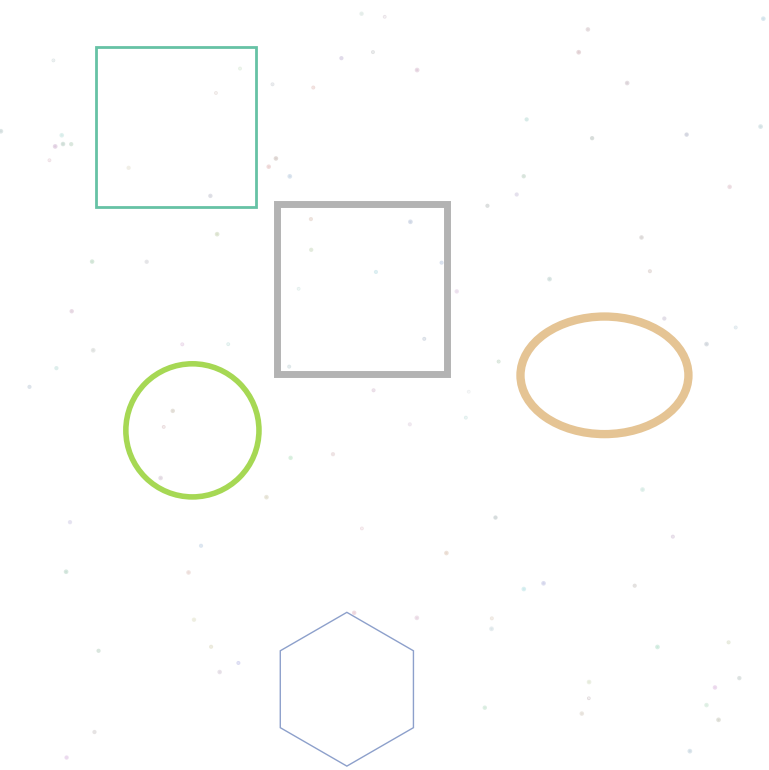[{"shape": "square", "thickness": 1, "radius": 0.52, "center": [0.229, 0.835]}, {"shape": "hexagon", "thickness": 0.5, "radius": 0.5, "center": [0.45, 0.105]}, {"shape": "circle", "thickness": 2, "radius": 0.43, "center": [0.25, 0.441]}, {"shape": "oval", "thickness": 3, "radius": 0.55, "center": [0.785, 0.513]}, {"shape": "square", "thickness": 2.5, "radius": 0.55, "center": [0.47, 0.625]}]